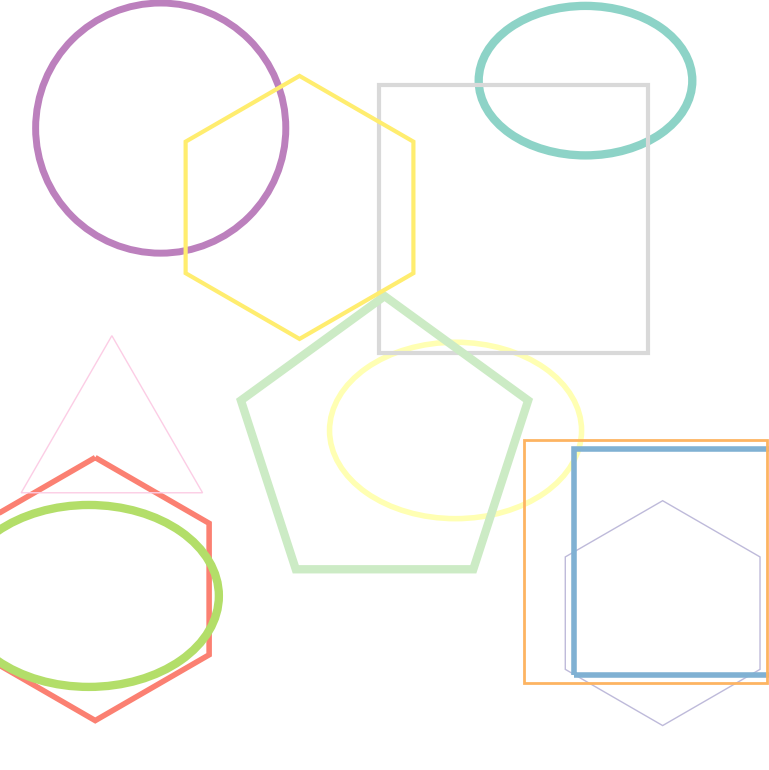[{"shape": "oval", "thickness": 3, "radius": 0.69, "center": [0.76, 0.895]}, {"shape": "oval", "thickness": 2, "radius": 0.82, "center": [0.592, 0.441]}, {"shape": "hexagon", "thickness": 0.5, "radius": 0.73, "center": [0.861, 0.204]}, {"shape": "hexagon", "thickness": 2, "radius": 0.85, "center": [0.124, 0.235]}, {"shape": "square", "thickness": 2, "radius": 0.73, "center": [0.892, 0.27]}, {"shape": "square", "thickness": 1, "radius": 0.79, "center": [0.838, 0.271]}, {"shape": "oval", "thickness": 3, "radius": 0.84, "center": [0.115, 0.226]}, {"shape": "triangle", "thickness": 0.5, "radius": 0.68, "center": [0.145, 0.428]}, {"shape": "square", "thickness": 1.5, "radius": 0.87, "center": [0.667, 0.716]}, {"shape": "circle", "thickness": 2.5, "radius": 0.81, "center": [0.209, 0.834]}, {"shape": "pentagon", "thickness": 3, "radius": 0.98, "center": [0.499, 0.419]}, {"shape": "hexagon", "thickness": 1.5, "radius": 0.85, "center": [0.389, 0.731]}]